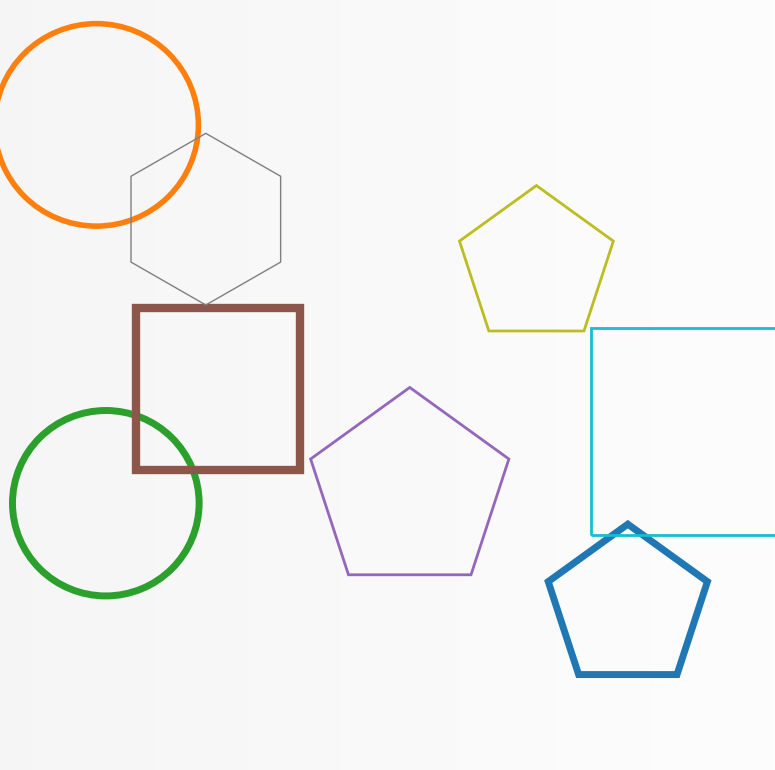[{"shape": "pentagon", "thickness": 2.5, "radius": 0.54, "center": [0.81, 0.211]}, {"shape": "circle", "thickness": 2, "radius": 0.66, "center": [0.125, 0.838]}, {"shape": "circle", "thickness": 2.5, "radius": 0.6, "center": [0.137, 0.346]}, {"shape": "pentagon", "thickness": 1, "radius": 0.67, "center": [0.529, 0.362]}, {"shape": "square", "thickness": 3, "radius": 0.53, "center": [0.282, 0.495]}, {"shape": "hexagon", "thickness": 0.5, "radius": 0.56, "center": [0.266, 0.715]}, {"shape": "pentagon", "thickness": 1, "radius": 0.52, "center": [0.692, 0.655]}, {"shape": "square", "thickness": 1, "radius": 0.67, "center": [0.897, 0.439]}]